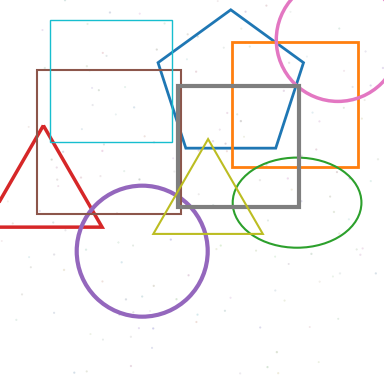[{"shape": "pentagon", "thickness": 2, "radius": 0.99, "center": [0.599, 0.776]}, {"shape": "square", "thickness": 2, "radius": 0.82, "center": [0.766, 0.729]}, {"shape": "oval", "thickness": 1.5, "radius": 0.84, "center": [0.772, 0.474]}, {"shape": "triangle", "thickness": 2.5, "radius": 0.88, "center": [0.113, 0.498]}, {"shape": "circle", "thickness": 3, "radius": 0.85, "center": [0.369, 0.348]}, {"shape": "square", "thickness": 1.5, "radius": 0.94, "center": [0.282, 0.631]}, {"shape": "circle", "thickness": 2.5, "radius": 0.8, "center": [0.878, 0.897]}, {"shape": "square", "thickness": 3, "radius": 0.79, "center": [0.62, 0.62]}, {"shape": "triangle", "thickness": 1.5, "radius": 0.82, "center": [0.54, 0.475]}, {"shape": "square", "thickness": 1, "radius": 0.79, "center": [0.289, 0.789]}]